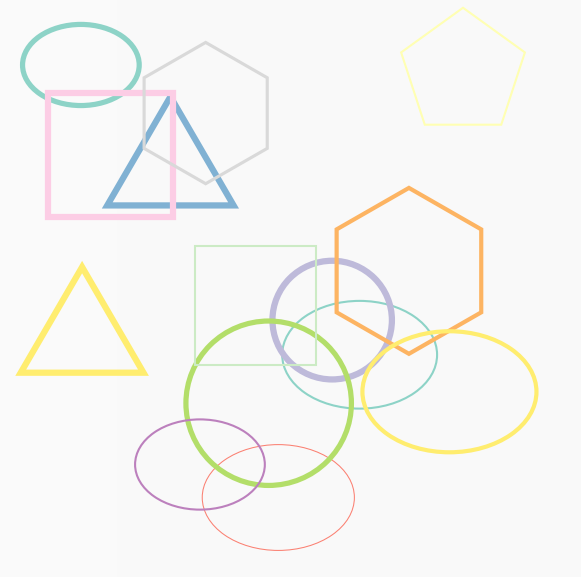[{"shape": "oval", "thickness": 1, "radius": 0.67, "center": [0.619, 0.385]}, {"shape": "oval", "thickness": 2.5, "radius": 0.5, "center": [0.139, 0.887]}, {"shape": "pentagon", "thickness": 1, "radius": 0.56, "center": [0.797, 0.874]}, {"shape": "circle", "thickness": 3, "radius": 0.51, "center": [0.571, 0.445]}, {"shape": "oval", "thickness": 0.5, "radius": 0.65, "center": [0.479, 0.138]}, {"shape": "triangle", "thickness": 3, "radius": 0.63, "center": [0.293, 0.706]}, {"shape": "hexagon", "thickness": 2, "radius": 0.72, "center": [0.704, 0.53]}, {"shape": "circle", "thickness": 2.5, "radius": 0.71, "center": [0.462, 0.301]}, {"shape": "square", "thickness": 3, "radius": 0.54, "center": [0.191, 0.73]}, {"shape": "hexagon", "thickness": 1.5, "radius": 0.61, "center": [0.354, 0.803]}, {"shape": "oval", "thickness": 1, "radius": 0.56, "center": [0.344, 0.195]}, {"shape": "square", "thickness": 1, "radius": 0.52, "center": [0.44, 0.47]}, {"shape": "triangle", "thickness": 3, "radius": 0.61, "center": [0.141, 0.415]}, {"shape": "oval", "thickness": 2, "radius": 0.75, "center": [0.773, 0.321]}]